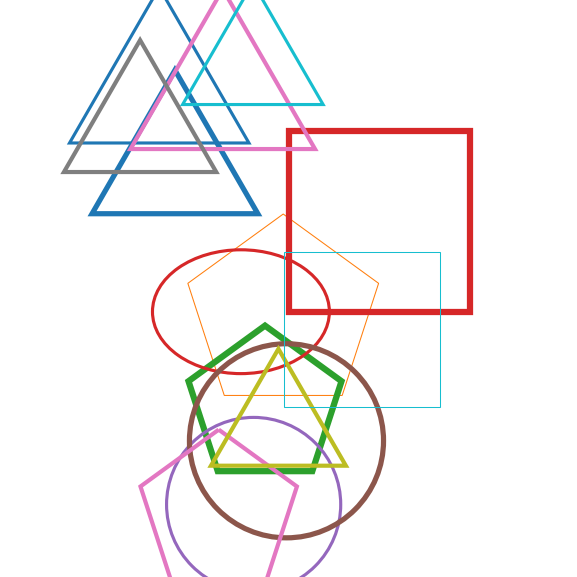[{"shape": "triangle", "thickness": 1.5, "radius": 0.9, "center": [0.276, 0.841]}, {"shape": "triangle", "thickness": 2.5, "radius": 0.83, "center": [0.303, 0.712]}, {"shape": "pentagon", "thickness": 0.5, "radius": 0.87, "center": [0.49, 0.455]}, {"shape": "pentagon", "thickness": 3, "radius": 0.7, "center": [0.459, 0.296]}, {"shape": "square", "thickness": 3, "radius": 0.79, "center": [0.657, 0.616]}, {"shape": "oval", "thickness": 1.5, "radius": 0.77, "center": [0.417, 0.459]}, {"shape": "circle", "thickness": 1.5, "radius": 0.75, "center": [0.439, 0.126]}, {"shape": "circle", "thickness": 2.5, "radius": 0.84, "center": [0.496, 0.236]}, {"shape": "triangle", "thickness": 2, "radius": 0.92, "center": [0.386, 0.833]}, {"shape": "pentagon", "thickness": 2, "radius": 0.71, "center": [0.379, 0.113]}, {"shape": "triangle", "thickness": 2, "radius": 0.76, "center": [0.243, 0.777]}, {"shape": "triangle", "thickness": 2, "radius": 0.67, "center": [0.482, 0.26]}, {"shape": "square", "thickness": 0.5, "radius": 0.67, "center": [0.627, 0.429]}, {"shape": "triangle", "thickness": 1.5, "radius": 0.7, "center": [0.438, 0.888]}]